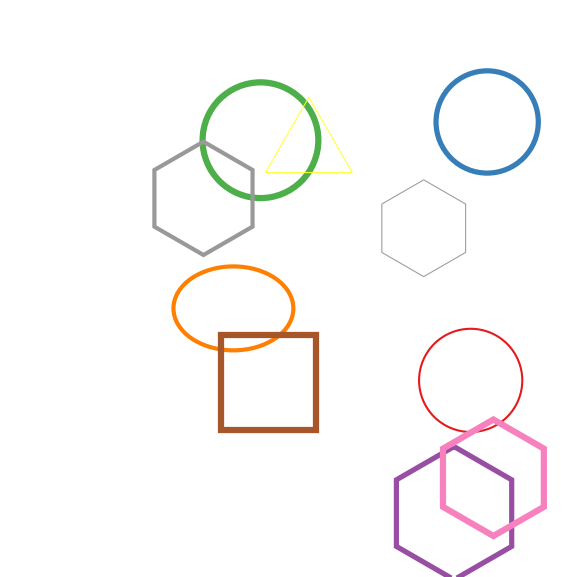[{"shape": "circle", "thickness": 1, "radius": 0.45, "center": [0.815, 0.34]}, {"shape": "circle", "thickness": 2.5, "radius": 0.44, "center": [0.844, 0.788]}, {"shape": "circle", "thickness": 3, "radius": 0.5, "center": [0.451, 0.756]}, {"shape": "hexagon", "thickness": 2.5, "radius": 0.58, "center": [0.786, 0.111]}, {"shape": "oval", "thickness": 2, "radius": 0.52, "center": [0.404, 0.465]}, {"shape": "triangle", "thickness": 0.5, "radius": 0.43, "center": [0.535, 0.744]}, {"shape": "square", "thickness": 3, "radius": 0.41, "center": [0.465, 0.336]}, {"shape": "hexagon", "thickness": 3, "radius": 0.5, "center": [0.854, 0.172]}, {"shape": "hexagon", "thickness": 0.5, "radius": 0.42, "center": [0.734, 0.604]}, {"shape": "hexagon", "thickness": 2, "radius": 0.49, "center": [0.352, 0.656]}]